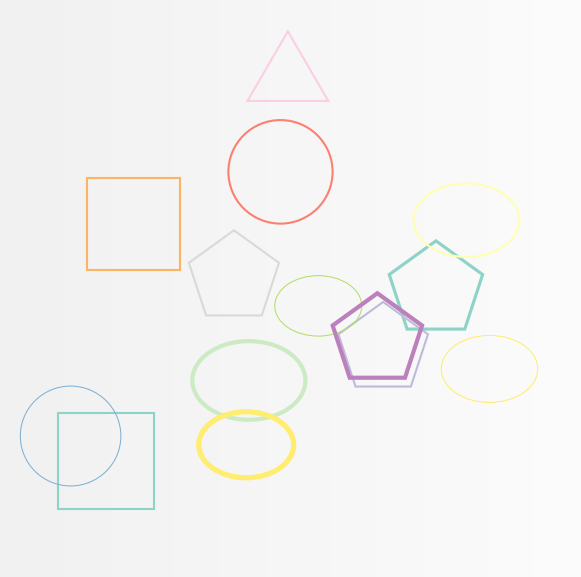[{"shape": "square", "thickness": 1, "radius": 0.41, "center": [0.183, 0.201]}, {"shape": "pentagon", "thickness": 1.5, "radius": 0.42, "center": [0.75, 0.498]}, {"shape": "oval", "thickness": 1, "radius": 0.45, "center": [0.803, 0.618]}, {"shape": "pentagon", "thickness": 1, "radius": 0.4, "center": [0.659, 0.395]}, {"shape": "circle", "thickness": 1, "radius": 0.45, "center": [0.483, 0.702]}, {"shape": "circle", "thickness": 0.5, "radius": 0.43, "center": [0.121, 0.244]}, {"shape": "square", "thickness": 1, "radius": 0.4, "center": [0.23, 0.611]}, {"shape": "oval", "thickness": 0.5, "radius": 0.37, "center": [0.548, 0.469]}, {"shape": "triangle", "thickness": 1, "radius": 0.4, "center": [0.495, 0.865]}, {"shape": "pentagon", "thickness": 1, "radius": 0.41, "center": [0.402, 0.519]}, {"shape": "pentagon", "thickness": 2, "radius": 0.4, "center": [0.649, 0.41]}, {"shape": "oval", "thickness": 2, "radius": 0.49, "center": [0.428, 0.34]}, {"shape": "oval", "thickness": 2.5, "radius": 0.41, "center": [0.424, 0.229]}, {"shape": "oval", "thickness": 0.5, "radius": 0.41, "center": [0.842, 0.36]}]